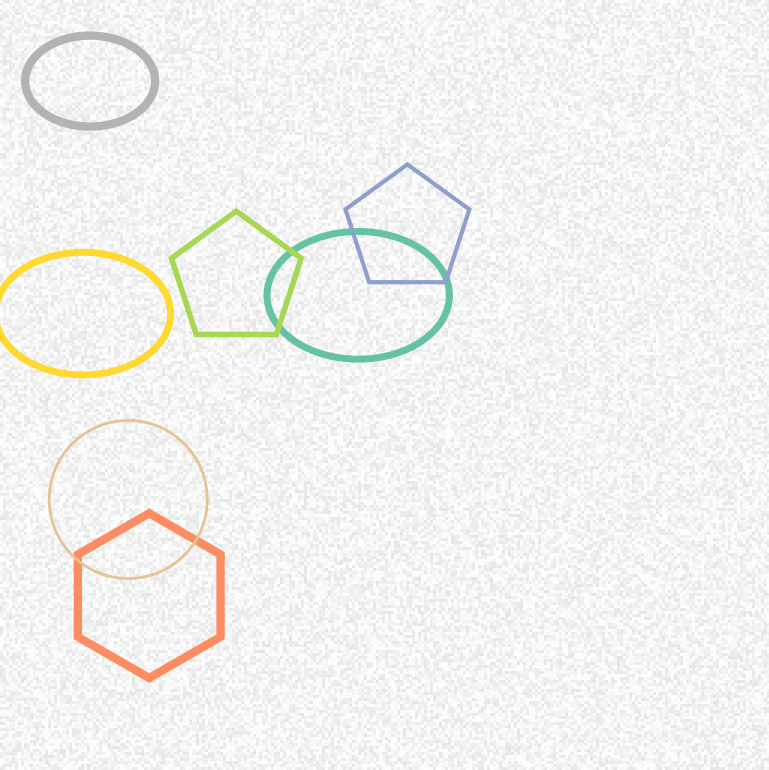[{"shape": "oval", "thickness": 2.5, "radius": 0.59, "center": [0.465, 0.616]}, {"shape": "hexagon", "thickness": 3, "radius": 0.53, "center": [0.194, 0.226]}, {"shape": "pentagon", "thickness": 1.5, "radius": 0.42, "center": [0.529, 0.702]}, {"shape": "pentagon", "thickness": 2, "radius": 0.44, "center": [0.307, 0.637]}, {"shape": "oval", "thickness": 2.5, "radius": 0.57, "center": [0.108, 0.593]}, {"shape": "circle", "thickness": 1, "radius": 0.51, "center": [0.167, 0.351]}, {"shape": "oval", "thickness": 3, "radius": 0.42, "center": [0.117, 0.895]}]